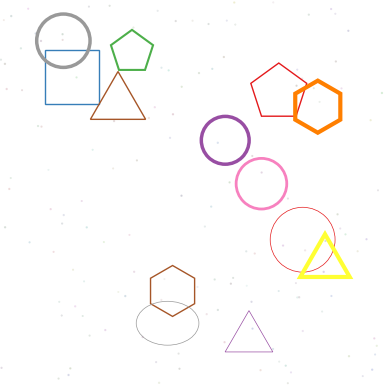[{"shape": "circle", "thickness": 0.5, "radius": 0.42, "center": [0.786, 0.377]}, {"shape": "pentagon", "thickness": 1, "radius": 0.38, "center": [0.724, 0.76]}, {"shape": "square", "thickness": 1, "radius": 0.35, "center": [0.187, 0.8]}, {"shape": "pentagon", "thickness": 1.5, "radius": 0.29, "center": [0.343, 0.865]}, {"shape": "circle", "thickness": 2.5, "radius": 0.31, "center": [0.585, 0.636]}, {"shape": "triangle", "thickness": 0.5, "radius": 0.36, "center": [0.647, 0.122]}, {"shape": "hexagon", "thickness": 3, "radius": 0.34, "center": [0.825, 0.723]}, {"shape": "triangle", "thickness": 3, "radius": 0.37, "center": [0.844, 0.318]}, {"shape": "triangle", "thickness": 1, "radius": 0.41, "center": [0.307, 0.731]}, {"shape": "hexagon", "thickness": 1, "radius": 0.33, "center": [0.448, 0.244]}, {"shape": "circle", "thickness": 2, "radius": 0.33, "center": [0.679, 0.523]}, {"shape": "circle", "thickness": 2.5, "radius": 0.35, "center": [0.165, 0.894]}, {"shape": "oval", "thickness": 0.5, "radius": 0.41, "center": [0.435, 0.16]}]